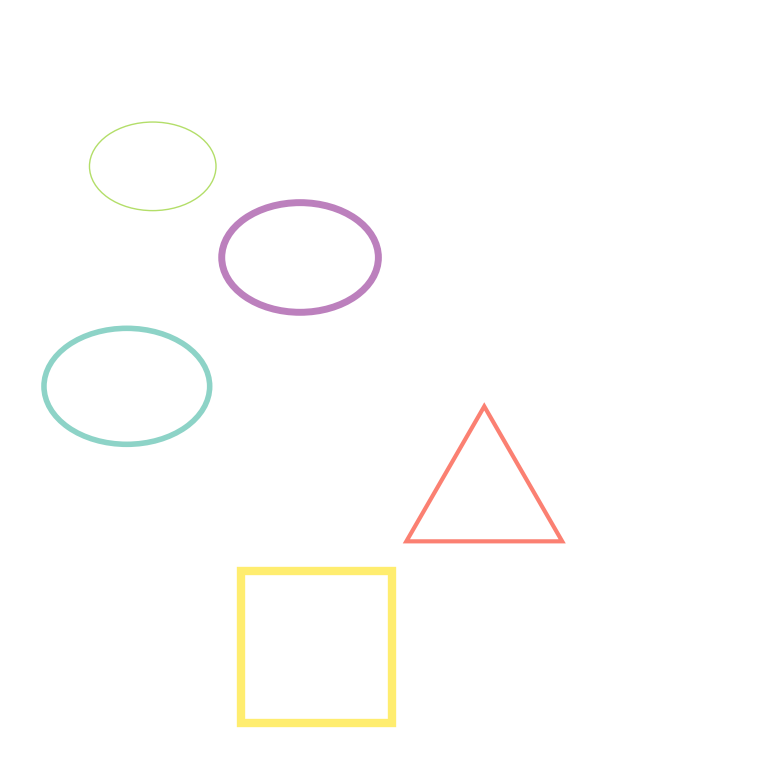[{"shape": "oval", "thickness": 2, "radius": 0.54, "center": [0.165, 0.498]}, {"shape": "triangle", "thickness": 1.5, "radius": 0.58, "center": [0.629, 0.355]}, {"shape": "oval", "thickness": 0.5, "radius": 0.41, "center": [0.198, 0.784]}, {"shape": "oval", "thickness": 2.5, "radius": 0.51, "center": [0.39, 0.666]}, {"shape": "square", "thickness": 3, "radius": 0.49, "center": [0.411, 0.16]}]